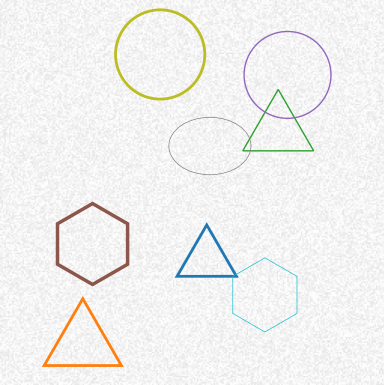[{"shape": "triangle", "thickness": 2, "radius": 0.44, "center": [0.537, 0.327]}, {"shape": "triangle", "thickness": 2, "radius": 0.58, "center": [0.215, 0.108]}, {"shape": "triangle", "thickness": 1, "radius": 0.53, "center": [0.723, 0.661]}, {"shape": "circle", "thickness": 1, "radius": 0.56, "center": [0.747, 0.805]}, {"shape": "hexagon", "thickness": 2.5, "radius": 0.53, "center": [0.24, 0.366]}, {"shape": "oval", "thickness": 0.5, "radius": 0.53, "center": [0.545, 0.621]}, {"shape": "circle", "thickness": 2, "radius": 0.58, "center": [0.416, 0.859]}, {"shape": "hexagon", "thickness": 0.5, "radius": 0.48, "center": [0.688, 0.234]}]